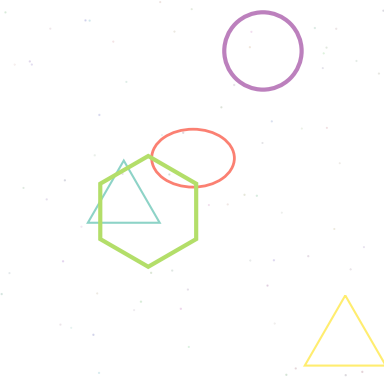[{"shape": "triangle", "thickness": 1.5, "radius": 0.54, "center": [0.321, 0.475]}, {"shape": "oval", "thickness": 2, "radius": 0.54, "center": [0.501, 0.589]}, {"shape": "hexagon", "thickness": 3, "radius": 0.72, "center": [0.385, 0.451]}, {"shape": "circle", "thickness": 3, "radius": 0.5, "center": [0.683, 0.868]}, {"shape": "triangle", "thickness": 1.5, "radius": 0.61, "center": [0.897, 0.111]}]